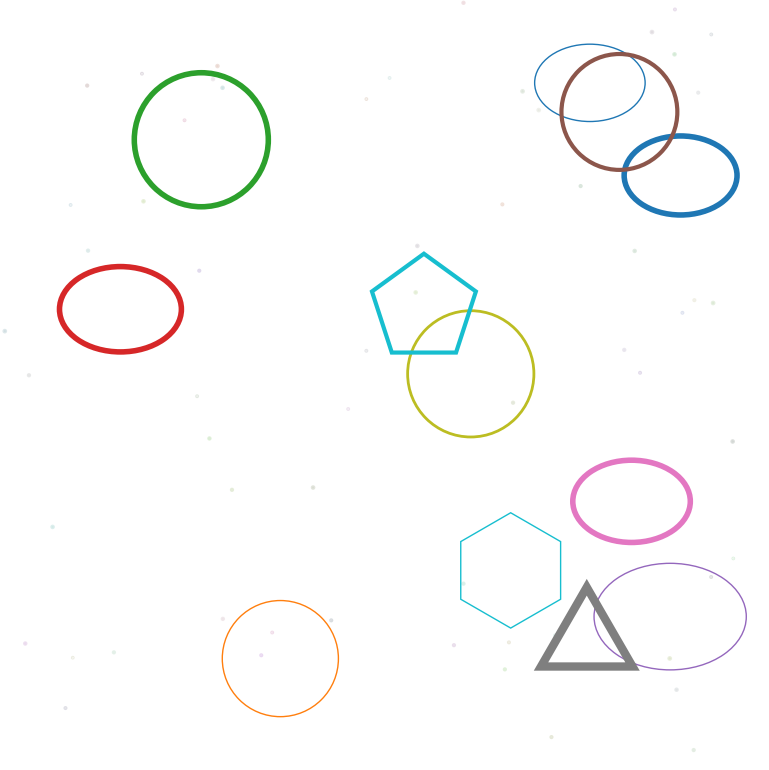[{"shape": "oval", "thickness": 0.5, "radius": 0.36, "center": [0.766, 0.892]}, {"shape": "oval", "thickness": 2, "radius": 0.37, "center": [0.884, 0.772]}, {"shape": "circle", "thickness": 0.5, "radius": 0.38, "center": [0.364, 0.145]}, {"shape": "circle", "thickness": 2, "radius": 0.44, "center": [0.261, 0.819]}, {"shape": "oval", "thickness": 2, "radius": 0.4, "center": [0.156, 0.598]}, {"shape": "oval", "thickness": 0.5, "radius": 0.49, "center": [0.87, 0.199]}, {"shape": "circle", "thickness": 1.5, "radius": 0.38, "center": [0.804, 0.855]}, {"shape": "oval", "thickness": 2, "radius": 0.38, "center": [0.82, 0.349]}, {"shape": "triangle", "thickness": 3, "radius": 0.34, "center": [0.762, 0.169]}, {"shape": "circle", "thickness": 1, "radius": 0.41, "center": [0.611, 0.514]}, {"shape": "pentagon", "thickness": 1.5, "radius": 0.35, "center": [0.551, 0.6]}, {"shape": "hexagon", "thickness": 0.5, "radius": 0.37, "center": [0.663, 0.259]}]